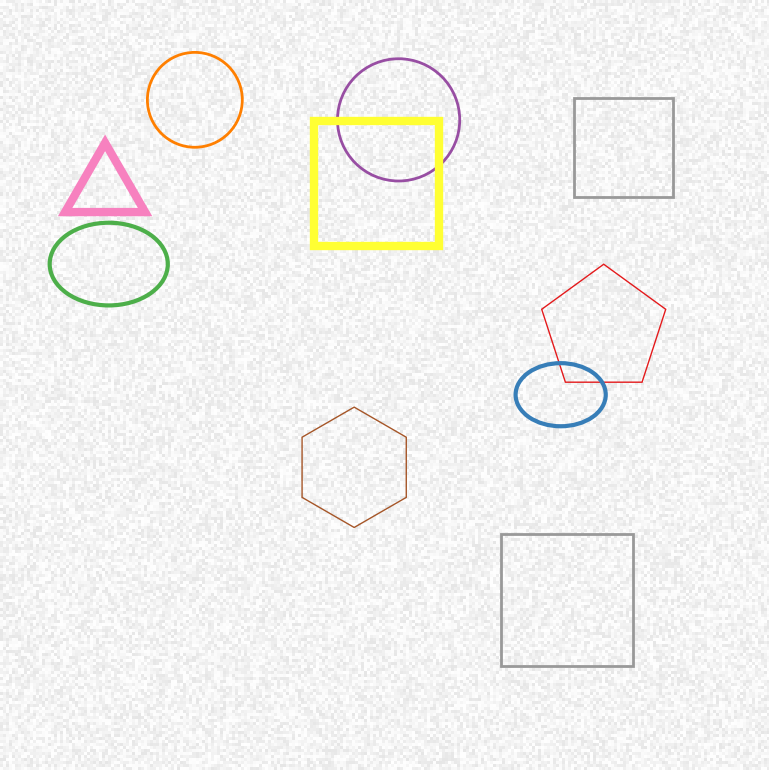[{"shape": "pentagon", "thickness": 0.5, "radius": 0.42, "center": [0.784, 0.572]}, {"shape": "oval", "thickness": 1.5, "radius": 0.29, "center": [0.728, 0.487]}, {"shape": "oval", "thickness": 1.5, "radius": 0.38, "center": [0.141, 0.657]}, {"shape": "circle", "thickness": 1, "radius": 0.4, "center": [0.518, 0.844]}, {"shape": "circle", "thickness": 1, "radius": 0.31, "center": [0.253, 0.87]}, {"shape": "square", "thickness": 3, "radius": 0.41, "center": [0.489, 0.762]}, {"shape": "hexagon", "thickness": 0.5, "radius": 0.39, "center": [0.46, 0.393]}, {"shape": "triangle", "thickness": 3, "radius": 0.3, "center": [0.136, 0.755]}, {"shape": "square", "thickness": 1, "radius": 0.32, "center": [0.809, 0.809]}, {"shape": "square", "thickness": 1, "radius": 0.43, "center": [0.736, 0.221]}]